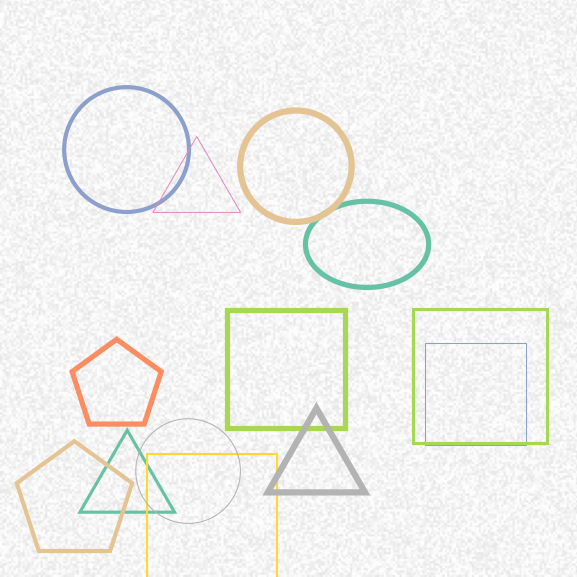[{"shape": "triangle", "thickness": 1.5, "radius": 0.47, "center": [0.22, 0.16]}, {"shape": "oval", "thickness": 2.5, "radius": 0.53, "center": [0.636, 0.576]}, {"shape": "pentagon", "thickness": 2.5, "radius": 0.41, "center": [0.202, 0.33]}, {"shape": "square", "thickness": 0.5, "radius": 0.44, "center": [0.823, 0.317]}, {"shape": "circle", "thickness": 2, "radius": 0.54, "center": [0.219, 0.74]}, {"shape": "triangle", "thickness": 0.5, "radius": 0.44, "center": [0.341, 0.675]}, {"shape": "square", "thickness": 2.5, "radius": 0.51, "center": [0.495, 0.36]}, {"shape": "square", "thickness": 1.5, "radius": 0.58, "center": [0.831, 0.348]}, {"shape": "square", "thickness": 1, "radius": 0.56, "center": [0.367, 0.101]}, {"shape": "circle", "thickness": 3, "radius": 0.48, "center": [0.512, 0.711]}, {"shape": "pentagon", "thickness": 2, "radius": 0.53, "center": [0.129, 0.13]}, {"shape": "triangle", "thickness": 3, "radius": 0.49, "center": [0.548, 0.195]}, {"shape": "circle", "thickness": 0.5, "radius": 0.45, "center": [0.326, 0.183]}]